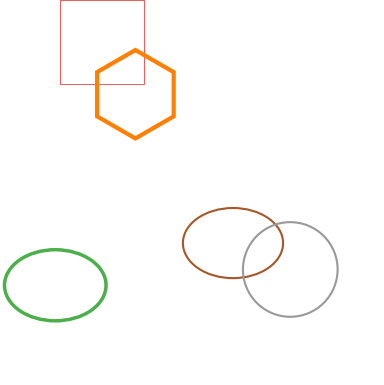[{"shape": "square", "thickness": 0.5, "radius": 0.55, "center": [0.265, 0.891]}, {"shape": "oval", "thickness": 2.5, "radius": 0.66, "center": [0.144, 0.259]}, {"shape": "hexagon", "thickness": 3, "radius": 0.57, "center": [0.352, 0.755]}, {"shape": "oval", "thickness": 1.5, "radius": 0.65, "center": [0.605, 0.369]}, {"shape": "circle", "thickness": 1.5, "radius": 0.61, "center": [0.754, 0.3]}]